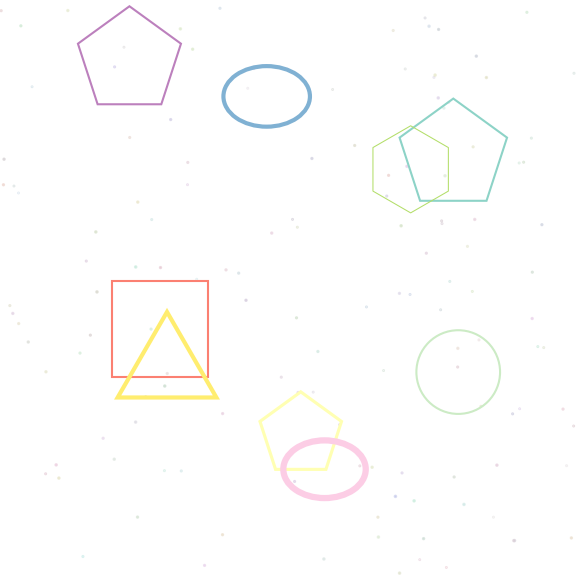[{"shape": "pentagon", "thickness": 1, "radius": 0.49, "center": [0.785, 0.731]}, {"shape": "pentagon", "thickness": 1.5, "radius": 0.37, "center": [0.521, 0.246]}, {"shape": "square", "thickness": 1, "radius": 0.42, "center": [0.278, 0.429]}, {"shape": "oval", "thickness": 2, "radius": 0.37, "center": [0.462, 0.832]}, {"shape": "hexagon", "thickness": 0.5, "radius": 0.38, "center": [0.711, 0.706]}, {"shape": "oval", "thickness": 3, "radius": 0.36, "center": [0.562, 0.187]}, {"shape": "pentagon", "thickness": 1, "radius": 0.47, "center": [0.224, 0.894]}, {"shape": "circle", "thickness": 1, "radius": 0.36, "center": [0.793, 0.355]}, {"shape": "triangle", "thickness": 2, "radius": 0.49, "center": [0.289, 0.36]}]